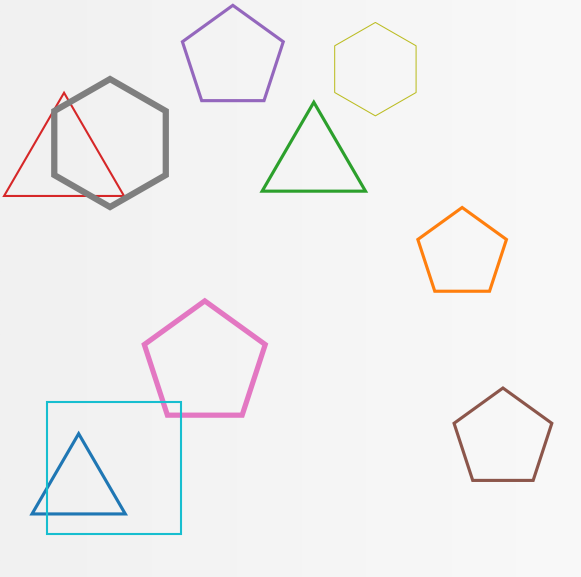[{"shape": "triangle", "thickness": 1.5, "radius": 0.46, "center": [0.135, 0.156]}, {"shape": "pentagon", "thickness": 1.5, "radius": 0.4, "center": [0.795, 0.56]}, {"shape": "triangle", "thickness": 1.5, "radius": 0.51, "center": [0.54, 0.719]}, {"shape": "triangle", "thickness": 1, "radius": 0.6, "center": [0.11, 0.719]}, {"shape": "pentagon", "thickness": 1.5, "radius": 0.46, "center": [0.401, 0.899]}, {"shape": "pentagon", "thickness": 1.5, "radius": 0.44, "center": [0.865, 0.239]}, {"shape": "pentagon", "thickness": 2.5, "radius": 0.55, "center": [0.352, 0.369]}, {"shape": "hexagon", "thickness": 3, "radius": 0.55, "center": [0.189, 0.751]}, {"shape": "hexagon", "thickness": 0.5, "radius": 0.4, "center": [0.646, 0.879]}, {"shape": "square", "thickness": 1, "radius": 0.57, "center": [0.196, 0.189]}]